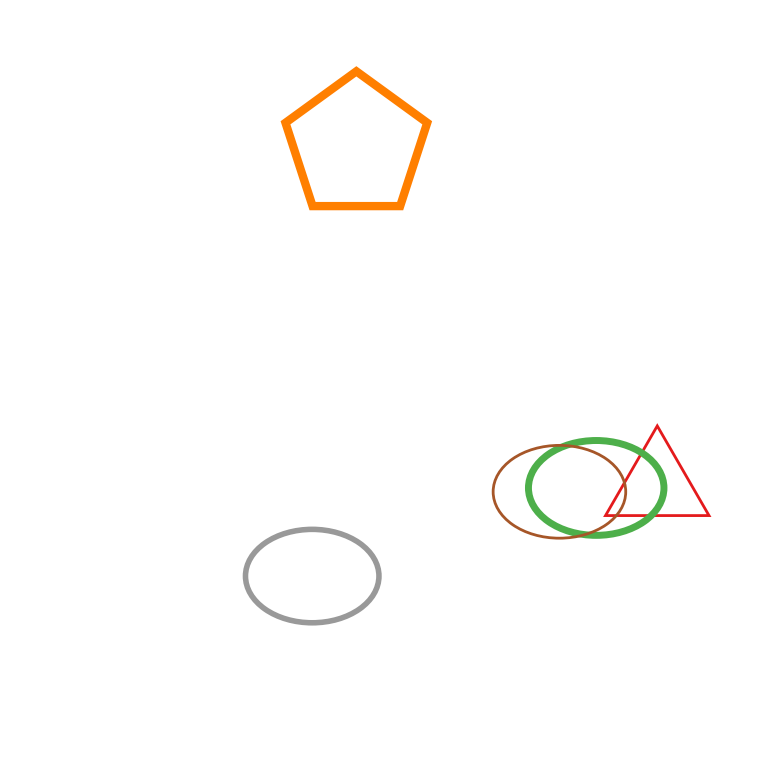[{"shape": "triangle", "thickness": 1, "radius": 0.39, "center": [0.854, 0.369]}, {"shape": "oval", "thickness": 2.5, "radius": 0.44, "center": [0.774, 0.366]}, {"shape": "pentagon", "thickness": 3, "radius": 0.48, "center": [0.463, 0.811]}, {"shape": "oval", "thickness": 1, "radius": 0.43, "center": [0.727, 0.361]}, {"shape": "oval", "thickness": 2, "radius": 0.43, "center": [0.405, 0.252]}]